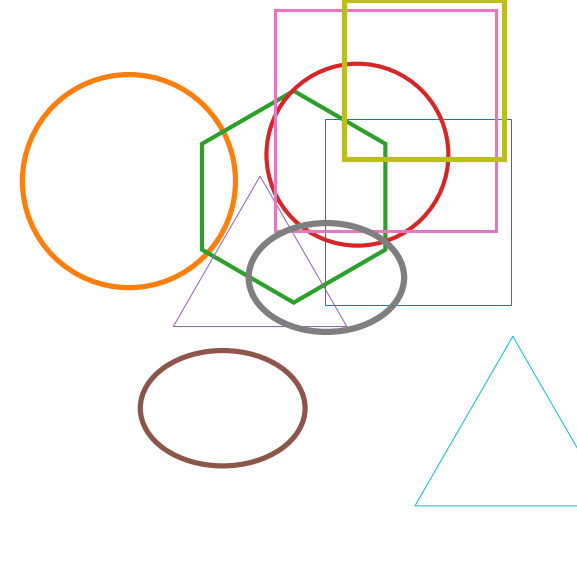[{"shape": "square", "thickness": 0.5, "radius": 0.8, "center": [0.724, 0.632]}, {"shape": "circle", "thickness": 2.5, "radius": 0.92, "center": [0.223, 0.686]}, {"shape": "hexagon", "thickness": 2, "radius": 0.92, "center": [0.509, 0.658]}, {"shape": "circle", "thickness": 2, "radius": 0.79, "center": [0.619, 0.731]}, {"shape": "triangle", "thickness": 0.5, "radius": 0.87, "center": [0.45, 0.52]}, {"shape": "oval", "thickness": 2.5, "radius": 0.71, "center": [0.386, 0.292]}, {"shape": "square", "thickness": 1.5, "radius": 0.96, "center": [0.668, 0.791]}, {"shape": "oval", "thickness": 3, "radius": 0.67, "center": [0.565, 0.519]}, {"shape": "square", "thickness": 2.5, "radius": 0.69, "center": [0.734, 0.862]}, {"shape": "triangle", "thickness": 0.5, "radius": 0.98, "center": [0.888, 0.221]}]